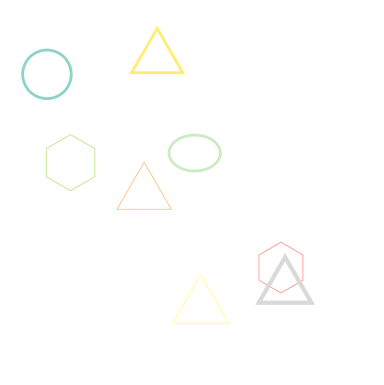[{"shape": "circle", "thickness": 2, "radius": 0.32, "center": [0.122, 0.807]}, {"shape": "triangle", "thickness": 1, "radius": 0.42, "center": [0.521, 0.203]}, {"shape": "hexagon", "thickness": 0.5, "radius": 0.33, "center": [0.73, 0.305]}, {"shape": "triangle", "thickness": 0.5, "radius": 0.41, "center": [0.375, 0.497]}, {"shape": "hexagon", "thickness": 0.5, "radius": 0.36, "center": [0.183, 0.577]}, {"shape": "triangle", "thickness": 3, "radius": 0.39, "center": [0.741, 0.253]}, {"shape": "oval", "thickness": 2, "radius": 0.33, "center": [0.506, 0.602]}, {"shape": "triangle", "thickness": 2, "radius": 0.38, "center": [0.408, 0.85]}]